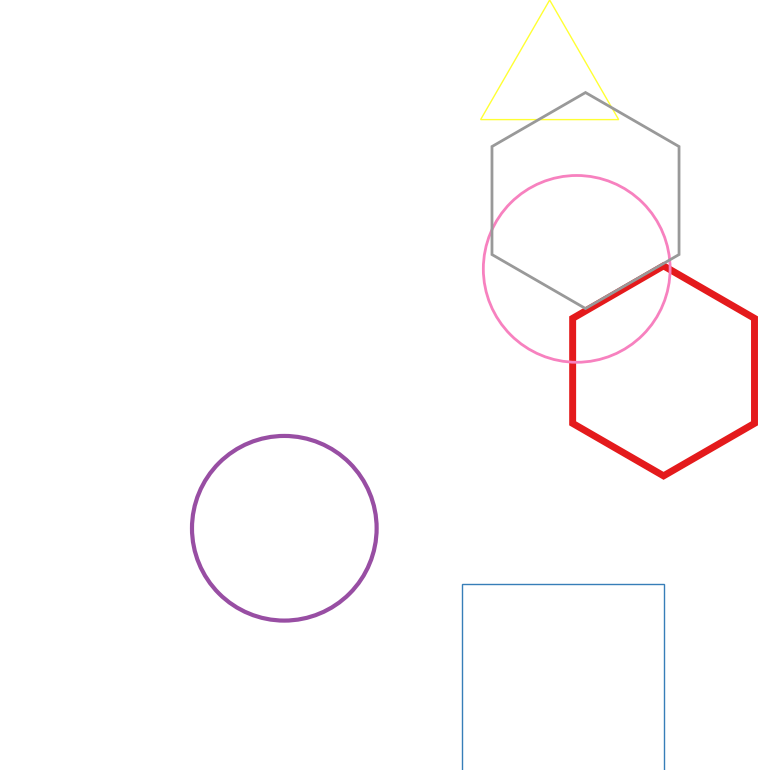[{"shape": "hexagon", "thickness": 2.5, "radius": 0.68, "center": [0.862, 0.518]}, {"shape": "square", "thickness": 0.5, "radius": 0.66, "center": [0.731, 0.11]}, {"shape": "circle", "thickness": 1.5, "radius": 0.6, "center": [0.369, 0.314]}, {"shape": "triangle", "thickness": 0.5, "radius": 0.52, "center": [0.714, 0.896]}, {"shape": "circle", "thickness": 1, "radius": 0.61, "center": [0.749, 0.651]}, {"shape": "hexagon", "thickness": 1, "radius": 0.7, "center": [0.76, 0.74]}]